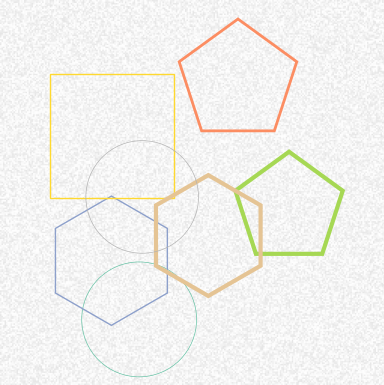[{"shape": "circle", "thickness": 0.5, "radius": 0.75, "center": [0.361, 0.17]}, {"shape": "pentagon", "thickness": 2, "radius": 0.8, "center": [0.618, 0.79]}, {"shape": "hexagon", "thickness": 1, "radius": 0.84, "center": [0.289, 0.323]}, {"shape": "pentagon", "thickness": 3, "radius": 0.73, "center": [0.751, 0.459]}, {"shape": "square", "thickness": 1, "radius": 0.81, "center": [0.291, 0.647]}, {"shape": "hexagon", "thickness": 3, "radius": 0.78, "center": [0.541, 0.388]}, {"shape": "circle", "thickness": 0.5, "radius": 0.73, "center": [0.369, 0.488]}]